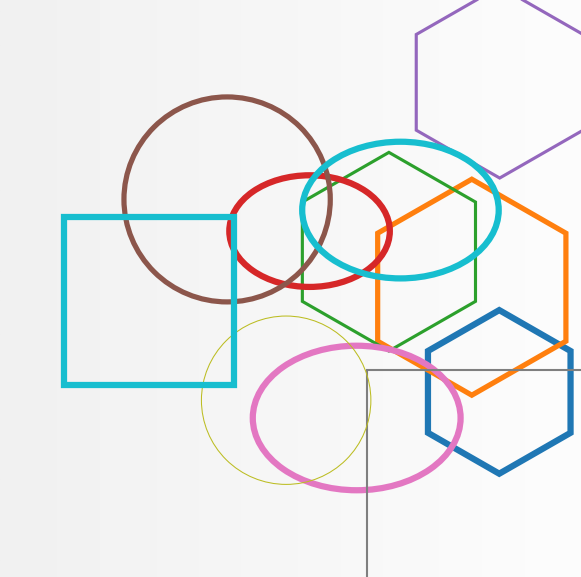[{"shape": "hexagon", "thickness": 3, "radius": 0.71, "center": [0.859, 0.321]}, {"shape": "hexagon", "thickness": 2.5, "radius": 0.93, "center": [0.812, 0.502]}, {"shape": "hexagon", "thickness": 1.5, "radius": 0.86, "center": [0.669, 0.563]}, {"shape": "oval", "thickness": 3, "radius": 0.69, "center": [0.533, 0.599]}, {"shape": "hexagon", "thickness": 1.5, "radius": 0.83, "center": [0.86, 0.857]}, {"shape": "circle", "thickness": 2.5, "radius": 0.89, "center": [0.391, 0.654]}, {"shape": "oval", "thickness": 3, "radius": 0.89, "center": [0.614, 0.275]}, {"shape": "square", "thickness": 1, "radius": 0.94, "center": [0.82, 0.171]}, {"shape": "circle", "thickness": 0.5, "radius": 0.73, "center": [0.492, 0.306]}, {"shape": "square", "thickness": 3, "radius": 0.73, "center": [0.257, 0.478]}, {"shape": "oval", "thickness": 3, "radius": 0.85, "center": [0.689, 0.635]}]